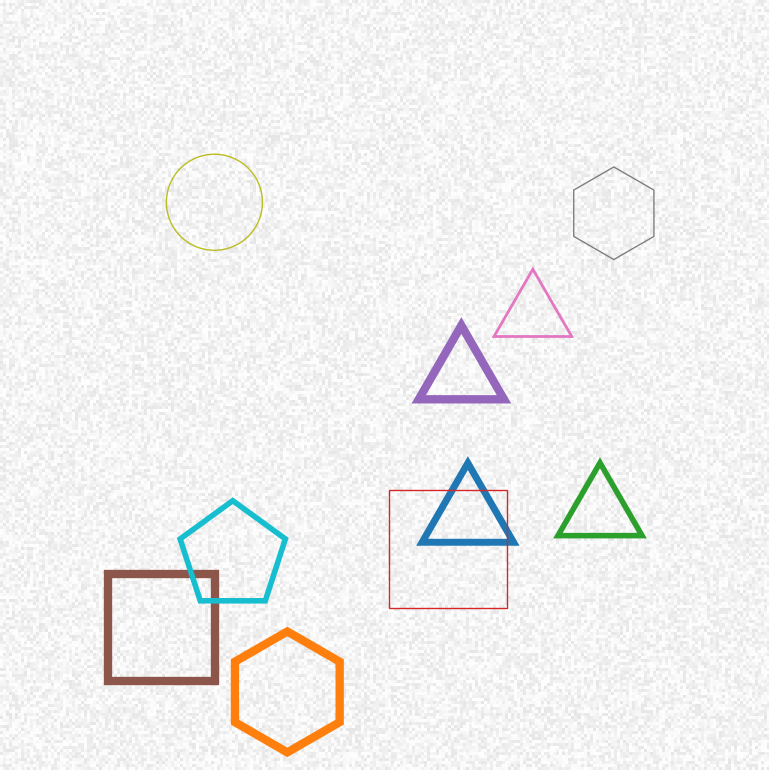[{"shape": "triangle", "thickness": 2.5, "radius": 0.34, "center": [0.608, 0.33]}, {"shape": "hexagon", "thickness": 3, "radius": 0.39, "center": [0.373, 0.101]}, {"shape": "triangle", "thickness": 2, "radius": 0.32, "center": [0.779, 0.336]}, {"shape": "square", "thickness": 0.5, "radius": 0.38, "center": [0.582, 0.287]}, {"shape": "triangle", "thickness": 3, "radius": 0.32, "center": [0.599, 0.513]}, {"shape": "square", "thickness": 3, "radius": 0.35, "center": [0.209, 0.185]}, {"shape": "triangle", "thickness": 1, "radius": 0.29, "center": [0.692, 0.592]}, {"shape": "hexagon", "thickness": 0.5, "radius": 0.3, "center": [0.797, 0.723]}, {"shape": "circle", "thickness": 0.5, "radius": 0.31, "center": [0.278, 0.737]}, {"shape": "pentagon", "thickness": 2, "radius": 0.36, "center": [0.302, 0.278]}]